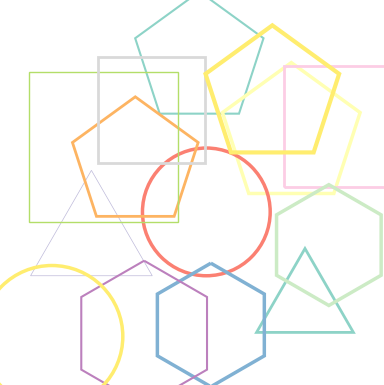[{"shape": "triangle", "thickness": 2, "radius": 0.73, "center": [0.792, 0.209]}, {"shape": "pentagon", "thickness": 1.5, "radius": 0.88, "center": [0.518, 0.847]}, {"shape": "pentagon", "thickness": 2.5, "radius": 0.94, "center": [0.757, 0.65]}, {"shape": "triangle", "thickness": 0.5, "radius": 0.91, "center": [0.237, 0.375]}, {"shape": "circle", "thickness": 2.5, "radius": 0.83, "center": [0.536, 0.45]}, {"shape": "hexagon", "thickness": 2.5, "radius": 0.8, "center": [0.548, 0.156]}, {"shape": "pentagon", "thickness": 2, "radius": 0.86, "center": [0.351, 0.577]}, {"shape": "square", "thickness": 1, "radius": 0.97, "center": [0.269, 0.618]}, {"shape": "square", "thickness": 2, "radius": 0.79, "center": [0.895, 0.671]}, {"shape": "square", "thickness": 2, "radius": 0.69, "center": [0.393, 0.715]}, {"shape": "hexagon", "thickness": 1.5, "radius": 0.94, "center": [0.374, 0.134]}, {"shape": "hexagon", "thickness": 2.5, "radius": 0.78, "center": [0.854, 0.363]}, {"shape": "pentagon", "thickness": 3, "radius": 0.91, "center": [0.707, 0.752]}, {"shape": "circle", "thickness": 2.5, "radius": 0.92, "center": [0.135, 0.126]}]